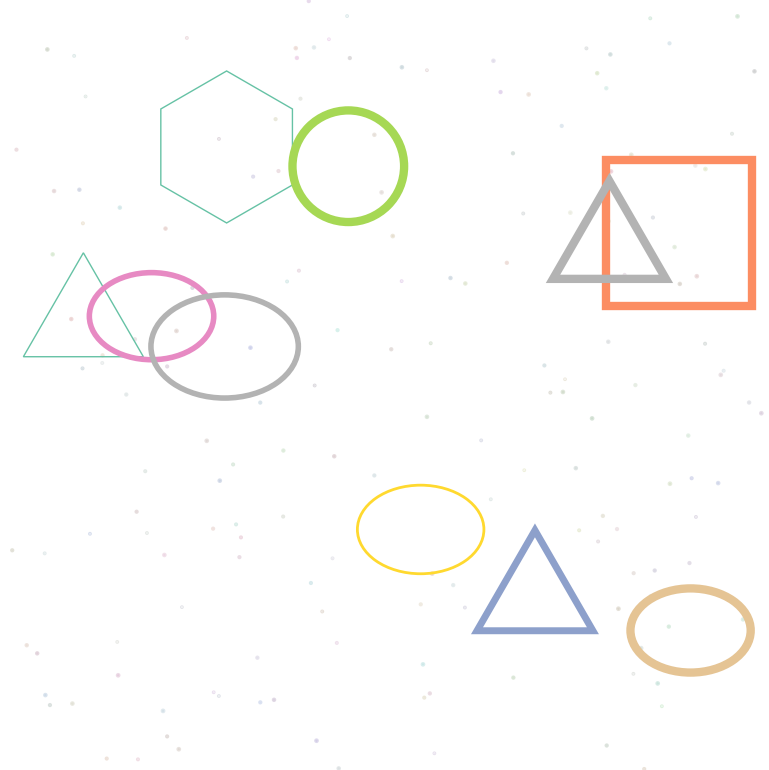[{"shape": "triangle", "thickness": 0.5, "radius": 0.45, "center": [0.108, 0.582]}, {"shape": "hexagon", "thickness": 0.5, "radius": 0.49, "center": [0.294, 0.809]}, {"shape": "square", "thickness": 3, "radius": 0.47, "center": [0.882, 0.697]}, {"shape": "triangle", "thickness": 2.5, "radius": 0.43, "center": [0.695, 0.224]}, {"shape": "oval", "thickness": 2, "radius": 0.4, "center": [0.197, 0.589]}, {"shape": "circle", "thickness": 3, "radius": 0.36, "center": [0.452, 0.784]}, {"shape": "oval", "thickness": 1, "radius": 0.41, "center": [0.546, 0.312]}, {"shape": "oval", "thickness": 3, "radius": 0.39, "center": [0.897, 0.181]}, {"shape": "oval", "thickness": 2, "radius": 0.48, "center": [0.292, 0.55]}, {"shape": "triangle", "thickness": 3, "radius": 0.42, "center": [0.791, 0.68]}]